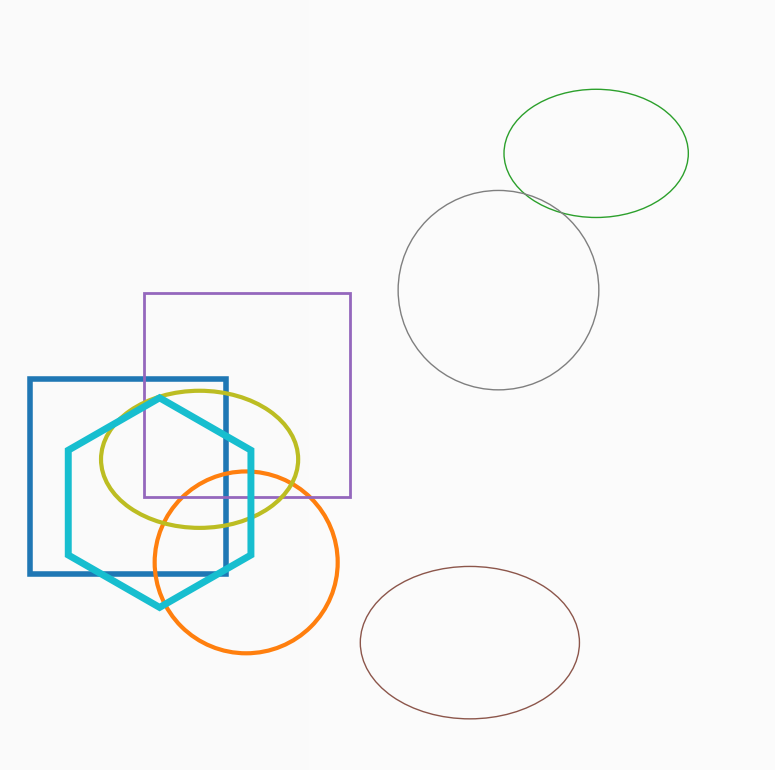[{"shape": "square", "thickness": 2, "radius": 0.63, "center": [0.165, 0.381]}, {"shape": "circle", "thickness": 1.5, "radius": 0.59, "center": [0.318, 0.27]}, {"shape": "oval", "thickness": 0.5, "radius": 0.59, "center": [0.769, 0.801]}, {"shape": "square", "thickness": 1, "radius": 0.66, "center": [0.319, 0.487]}, {"shape": "oval", "thickness": 0.5, "radius": 0.71, "center": [0.606, 0.165]}, {"shape": "circle", "thickness": 0.5, "radius": 0.65, "center": [0.643, 0.623]}, {"shape": "oval", "thickness": 1.5, "radius": 0.64, "center": [0.258, 0.403]}, {"shape": "hexagon", "thickness": 2.5, "radius": 0.68, "center": [0.206, 0.347]}]